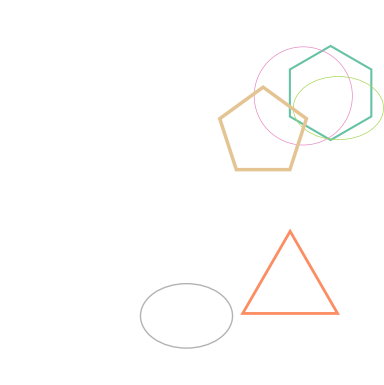[{"shape": "hexagon", "thickness": 1.5, "radius": 0.61, "center": [0.859, 0.758]}, {"shape": "triangle", "thickness": 2, "radius": 0.71, "center": [0.754, 0.257]}, {"shape": "circle", "thickness": 0.5, "radius": 0.64, "center": [0.788, 0.751]}, {"shape": "oval", "thickness": 0.5, "radius": 0.59, "center": [0.879, 0.719]}, {"shape": "pentagon", "thickness": 2.5, "radius": 0.59, "center": [0.683, 0.655]}, {"shape": "oval", "thickness": 1, "radius": 0.6, "center": [0.484, 0.18]}]